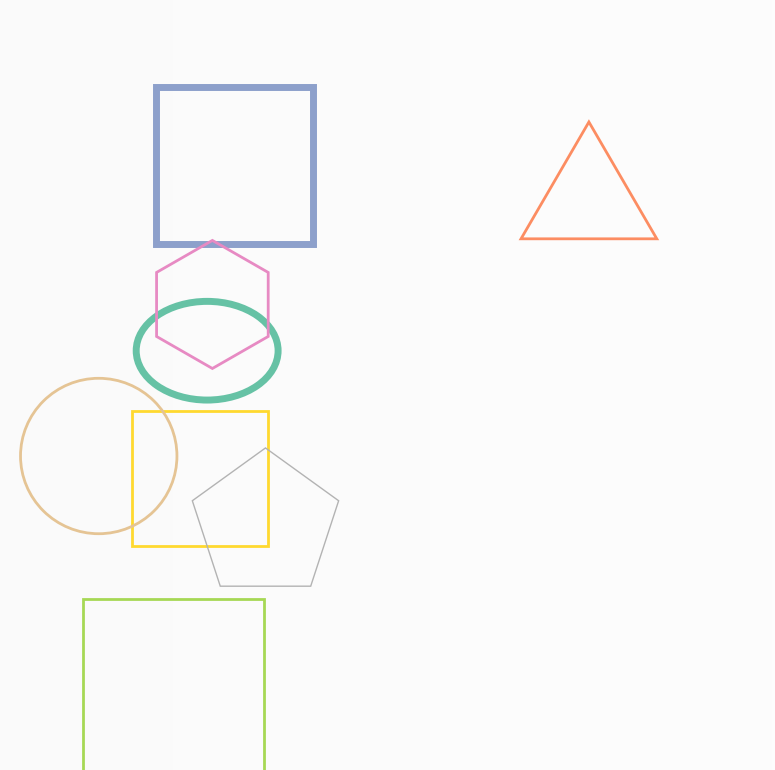[{"shape": "oval", "thickness": 2.5, "radius": 0.46, "center": [0.267, 0.545]}, {"shape": "triangle", "thickness": 1, "radius": 0.51, "center": [0.76, 0.74]}, {"shape": "square", "thickness": 2.5, "radius": 0.51, "center": [0.303, 0.785]}, {"shape": "hexagon", "thickness": 1, "radius": 0.42, "center": [0.274, 0.605]}, {"shape": "square", "thickness": 1, "radius": 0.58, "center": [0.224, 0.105]}, {"shape": "square", "thickness": 1, "radius": 0.44, "center": [0.258, 0.379]}, {"shape": "circle", "thickness": 1, "radius": 0.5, "center": [0.127, 0.408]}, {"shape": "pentagon", "thickness": 0.5, "radius": 0.5, "center": [0.343, 0.319]}]